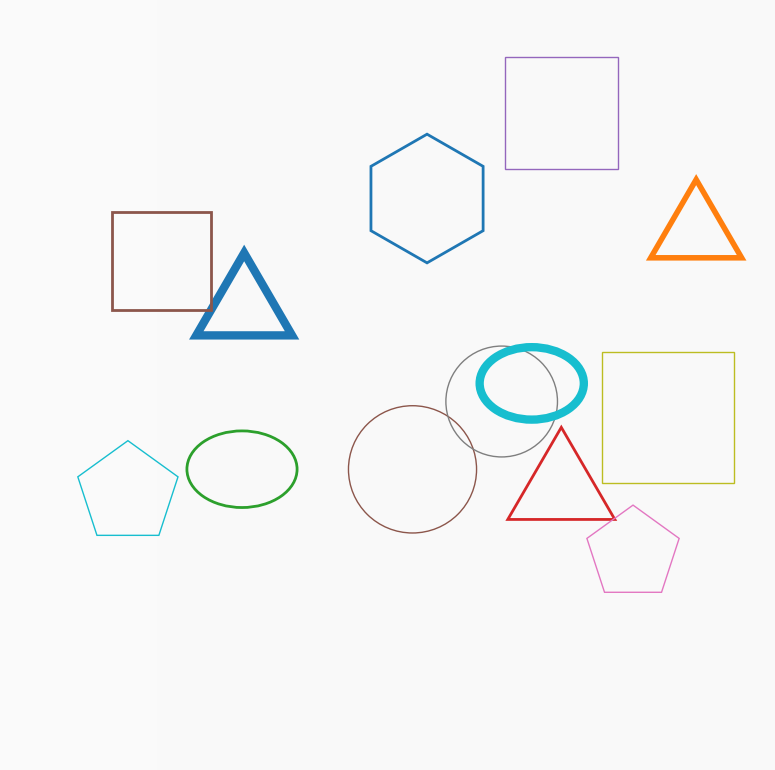[{"shape": "triangle", "thickness": 3, "radius": 0.36, "center": [0.315, 0.6]}, {"shape": "hexagon", "thickness": 1, "radius": 0.42, "center": [0.551, 0.742]}, {"shape": "triangle", "thickness": 2, "radius": 0.34, "center": [0.898, 0.699]}, {"shape": "oval", "thickness": 1, "radius": 0.36, "center": [0.312, 0.391]}, {"shape": "triangle", "thickness": 1, "radius": 0.4, "center": [0.724, 0.365]}, {"shape": "square", "thickness": 0.5, "radius": 0.37, "center": [0.724, 0.853]}, {"shape": "square", "thickness": 1, "radius": 0.32, "center": [0.209, 0.661]}, {"shape": "circle", "thickness": 0.5, "radius": 0.41, "center": [0.532, 0.39]}, {"shape": "pentagon", "thickness": 0.5, "radius": 0.31, "center": [0.817, 0.281]}, {"shape": "circle", "thickness": 0.5, "radius": 0.36, "center": [0.647, 0.479]}, {"shape": "square", "thickness": 0.5, "radius": 0.43, "center": [0.861, 0.458]}, {"shape": "pentagon", "thickness": 0.5, "radius": 0.34, "center": [0.165, 0.36]}, {"shape": "oval", "thickness": 3, "radius": 0.34, "center": [0.686, 0.502]}]